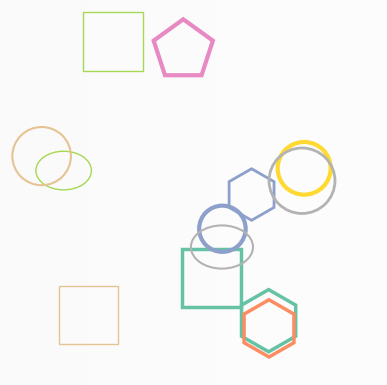[{"shape": "hexagon", "thickness": 2.5, "radius": 0.4, "center": [0.693, 0.167]}, {"shape": "square", "thickness": 2.5, "radius": 0.38, "center": [0.547, 0.278]}, {"shape": "hexagon", "thickness": 2.5, "radius": 0.37, "center": [0.694, 0.147]}, {"shape": "hexagon", "thickness": 2, "radius": 0.33, "center": [0.649, 0.495]}, {"shape": "circle", "thickness": 3, "radius": 0.3, "center": [0.574, 0.406]}, {"shape": "pentagon", "thickness": 3, "radius": 0.4, "center": [0.473, 0.87]}, {"shape": "oval", "thickness": 1, "radius": 0.36, "center": [0.164, 0.557]}, {"shape": "square", "thickness": 1, "radius": 0.39, "center": [0.291, 0.892]}, {"shape": "circle", "thickness": 3, "radius": 0.34, "center": [0.785, 0.563]}, {"shape": "circle", "thickness": 1.5, "radius": 0.38, "center": [0.107, 0.595]}, {"shape": "square", "thickness": 1, "radius": 0.38, "center": [0.228, 0.182]}, {"shape": "oval", "thickness": 1.5, "radius": 0.4, "center": [0.573, 0.358]}, {"shape": "circle", "thickness": 2, "radius": 0.43, "center": [0.779, 0.531]}]